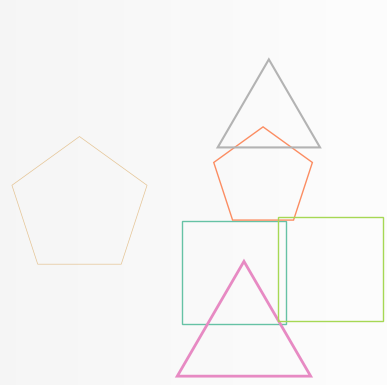[{"shape": "square", "thickness": 1, "radius": 0.67, "center": [0.604, 0.292]}, {"shape": "pentagon", "thickness": 1, "radius": 0.67, "center": [0.679, 0.537]}, {"shape": "triangle", "thickness": 2, "radius": 0.99, "center": [0.63, 0.122]}, {"shape": "square", "thickness": 1, "radius": 0.68, "center": [0.852, 0.302]}, {"shape": "pentagon", "thickness": 0.5, "radius": 0.92, "center": [0.205, 0.462]}, {"shape": "triangle", "thickness": 1.5, "radius": 0.76, "center": [0.694, 0.693]}]